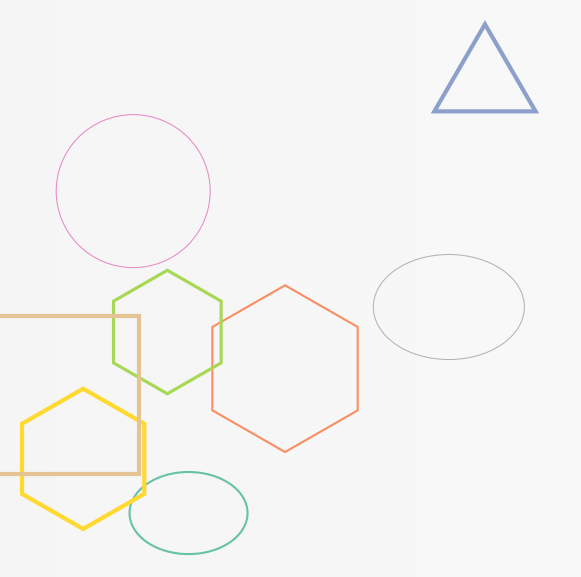[{"shape": "oval", "thickness": 1, "radius": 0.51, "center": [0.324, 0.111]}, {"shape": "hexagon", "thickness": 1, "radius": 0.72, "center": [0.49, 0.361]}, {"shape": "triangle", "thickness": 2, "radius": 0.5, "center": [0.834, 0.857]}, {"shape": "circle", "thickness": 0.5, "radius": 0.66, "center": [0.229, 0.668]}, {"shape": "hexagon", "thickness": 1.5, "radius": 0.53, "center": [0.288, 0.424]}, {"shape": "hexagon", "thickness": 2, "radius": 0.61, "center": [0.143, 0.205]}, {"shape": "square", "thickness": 2, "radius": 0.68, "center": [0.102, 0.315]}, {"shape": "oval", "thickness": 0.5, "radius": 0.65, "center": [0.772, 0.467]}]